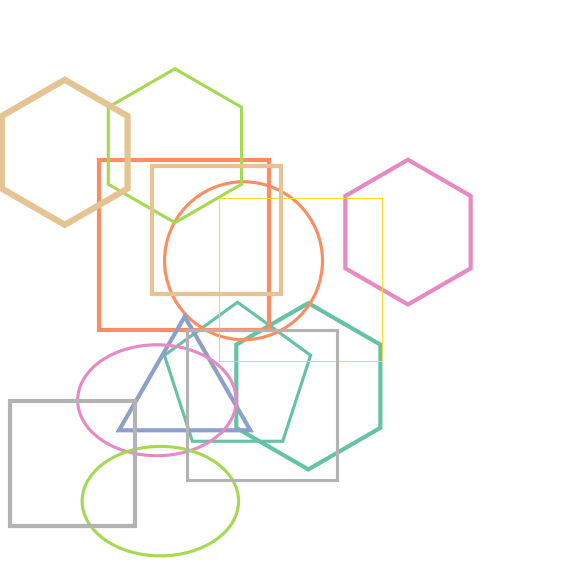[{"shape": "pentagon", "thickness": 1.5, "radius": 0.67, "center": [0.411, 0.343]}, {"shape": "hexagon", "thickness": 2, "radius": 0.72, "center": [0.534, 0.33]}, {"shape": "square", "thickness": 2, "radius": 0.74, "center": [0.318, 0.575]}, {"shape": "circle", "thickness": 1.5, "radius": 0.68, "center": [0.422, 0.548]}, {"shape": "triangle", "thickness": 2, "radius": 0.66, "center": [0.32, 0.32]}, {"shape": "oval", "thickness": 1.5, "radius": 0.69, "center": [0.272, 0.306]}, {"shape": "hexagon", "thickness": 2, "radius": 0.63, "center": [0.707, 0.597]}, {"shape": "oval", "thickness": 1.5, "radius": 0.68, "center": [0.278, 0.131]}, {"shape": "hexagon", "thickness": 1.5, "radius": 0.67, "center": [0.303, 0.747]}, {"shape": "square", "thickness": 0.5, "radius": 0.71, "center": [0.521, 0.515]}, {"shape": "hexagon", "thickness": 3, "radius": 0.63, "center": [0.112, 0.735]}, {"shape": "square", "thickness": 2, "radius": 0.56, "center": [0.375, 0.601]}, {"shape": "square", "thickness": 1.5, "radius": 0.65, "center": [0.454, 0.298]}, {"shape": "square", "thickness": 2, "radius": 0.54, "center": [0.125, 0.197]}]